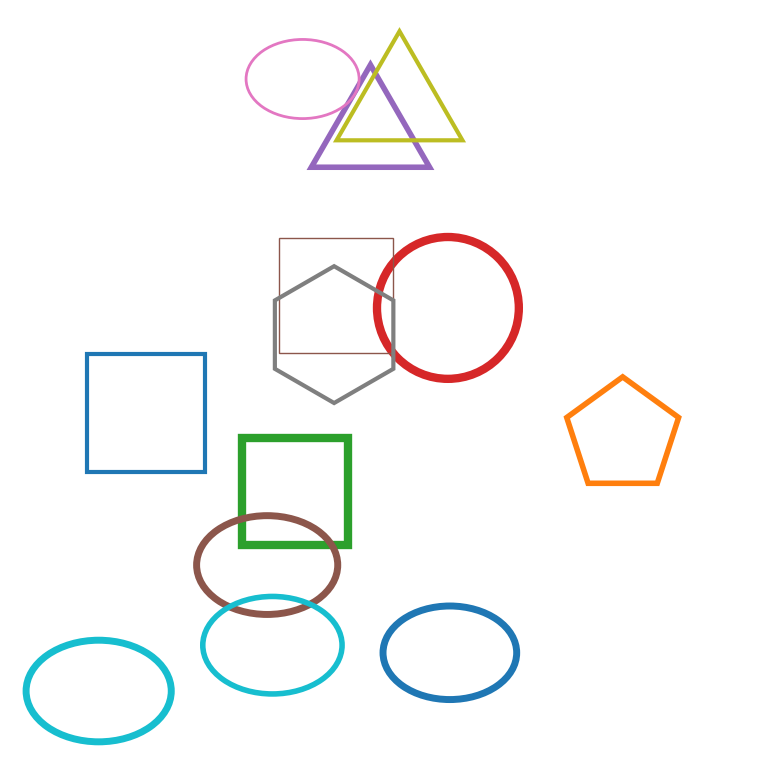[{"shape": "oval", "thickness": 2.5, "radius": 0.43, "center": [0.584, 0.152]}, {"shape": "square", "thickness": 1.5, "radius": 0.38, "center": [0.189, 0.464]}, {"shape": "pentagon", "thickness": 2, "radius": 0.38, "center": [0.809, 0.434]}, {"shape": "square", "thickness": 3, "radius": 0.35, "center": [0.383, 0.362]}, {"shape": "circle", "thickness": 3, "radius": 0.46, "center": [0.582, 0.6]}, {"shape": "triangle", "thickness": 2, "radius": 0.44, "center": [0.481, 0.827]}, {"shape": "oval", "thickness": 2.5, "radius": 0.46, "center": [0.347, 0.266]}, {"shape": "square", "thickness": 0.5, "radius": 0.37, "center": [0.436, 0.616]}, {"shape": "oval", "thickness": 1, "radius": 0.37, "center": [0.393, 0.897]}, {"shape": "hexagon", "thickness": 1.5, "radius": 0.44, "center": [0.434, 0.565]}, {"shape": "triangle", "thickness": 1.5, "radius": 0.47, "center": [0.519, 0.865]}, {"shape": "oval", "thickness": 2.5, "radius": 0.47, "center": [0.128, 0.103]}, {"shape": "oval", "thickness": 2, "radius": 0.45, "center": [0.354, 0.162]}]